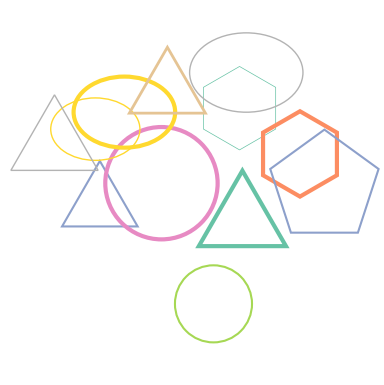[{"shape": "triangle", "thickness": 3, "radius": 0.65, "center": [0.63, 0.426]}, {"shape": "hexagon", "thickness": 0.5, "radius": 0.54, "center": [0.622, 0.719]}, {"shape": "hexagon", "thickness": 3, "radius": 0.55, "center": [0.779, 0.6]}, {"shape": "triangle", "thickness": 1.5, "radius": 0.57, "center": [0.259, 0.469]}, {"shape": "pentagon", "thickness": 1.5, "radius": 0.74, "center": [0.843, 0.515]}, {"shape": "circle", "thickness": 3, "radius": 0.73, "center": [0.419, 0.524]}, {"shape": "circle", "thickness": 1.5, "radius": 0.5, "center": [0.555, 0.211]}, {"shape": "oval", "thickness": 1, "radius": 0.58, "center": [0.248, 0.665]}, {"shape": "oval", "thickness": 3, "radius": 0.66, "center": [0.323, 0.709]}, {"shape": "triangle", "thickness": 2, "radius": 0.57, "center": [0.435, 0.763]}, {"shape": "triangle", "thickness": 1, "radius": 0.65, "center": [0.142, 0.623]}, {"shape": "oval", "thickness": 1, "radius": 0.74, "center": [0.64, 0.812]}]